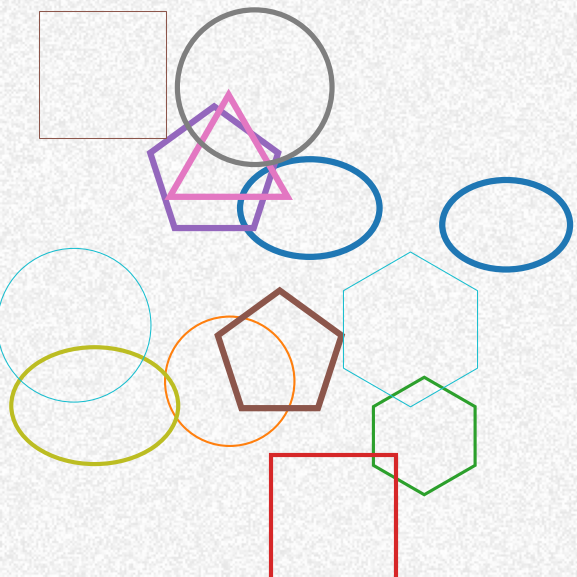[{"shape": "oval", "thickness": 3, "radius": 0.6, "center": [0.536, 0.639]}, {"shape": "oval", "thickness": 3, "radius": 0.55, "center": [0.876, 0.61]}, {"shape": "circle", "thickness": 1, "radius": 0.56, "center": [0.398, 0.339]}, {"shape": "hexagon", "thickness": 1.5, "radius": 0.51, "center": [0.735, 0.244]}, {"shape": "square", "thickness": 2, "radius": 0.54, "center": [0.578, 0.104]}, {"shape": "pentagon", "thickness": 3, "radius": 0.58, "center": [0.371, 0.698]}, {"shape": "pentagon", "thickness": 3, "radius": 0.56, "center": [0.484, 0.383]}, {"shape": "square", "thickness": 0.5, "radius": 0.55, "center": [0.178, 0.871]}, {"shape": "triangle", "thickness": 3, "radius": 0.59, "center": [0.396, 0.717]}, {"shape": "circle", "thickness": 2.5, "radius": 0.67, "center": [0.441, 0.848]}, {"shape": "oval", "thickness": 2, "radius": 0.72, "center": [0.164, 0.297]}, {"shape": "circle", "thickness": 0.5, "radius": 0.67, "center": [0.128, 0.436]}, {"shape": "hexagon", "thickness": 0.5, "radius": 0.67, "center": [0.711, 0.429]}]